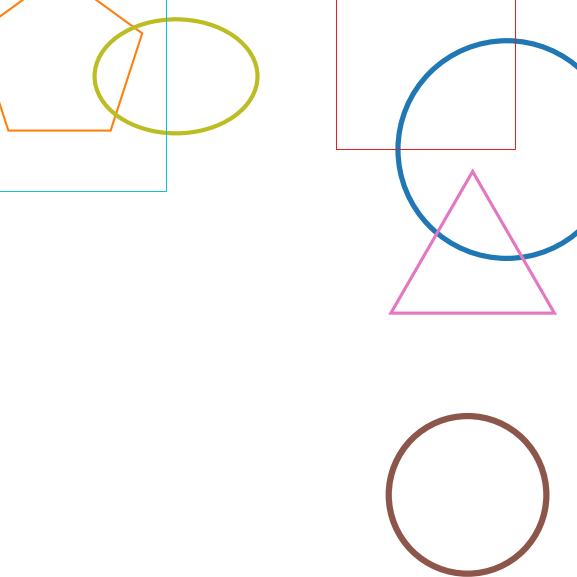[{"shape": "circle", "thickness": 2.5, "radius": 0.94, "center": [0.878, 0.74]}, {"shape": "pentagon", "thickness": 1, "radius": 0.75, "center": [0.103, 0.895]}, {"shape": "square", "thickness": 0.5, "radius": 0.77, "center": [0.737, 0.896]}, {"shape": "circle", "thickness": 3, "radius": 0.68, "center": [0.81, 0.142]}, {"shape": "triangle", "thickness": 1.5, "radius": 0.82, "center": [0.818, 0.539]}, {"shape": "oval", "thickness": 2, "radius": 0.71, "center": [0.305, 0.867]}, {"shape": "square", "thickness": 0.5, "radius": 0.89, "center": [0.109, 0.847]}]